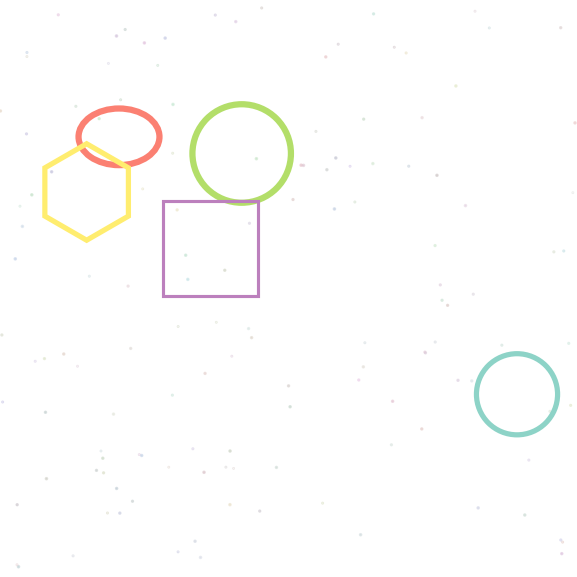[{"shape": "circle", "thickness": 2.5, "radius": 0.35, "center": [0.895, 0.316]}, {"shape": "oval", "thickness": 3, "radius": 0.35, "center": [0.206, 0.762]}, {"shape": "circle", "thickness": 3, "radius": 0.43, "center": [0.419, 0.733]}, {"shape": "square", "thickness": 1.5, "radius": 0.41, "center": [0.365, 0.569]}, {"shape": "hexagon", "thickness": 2.5, "radius": 0.42, "center": [0.15, 0.667]}]